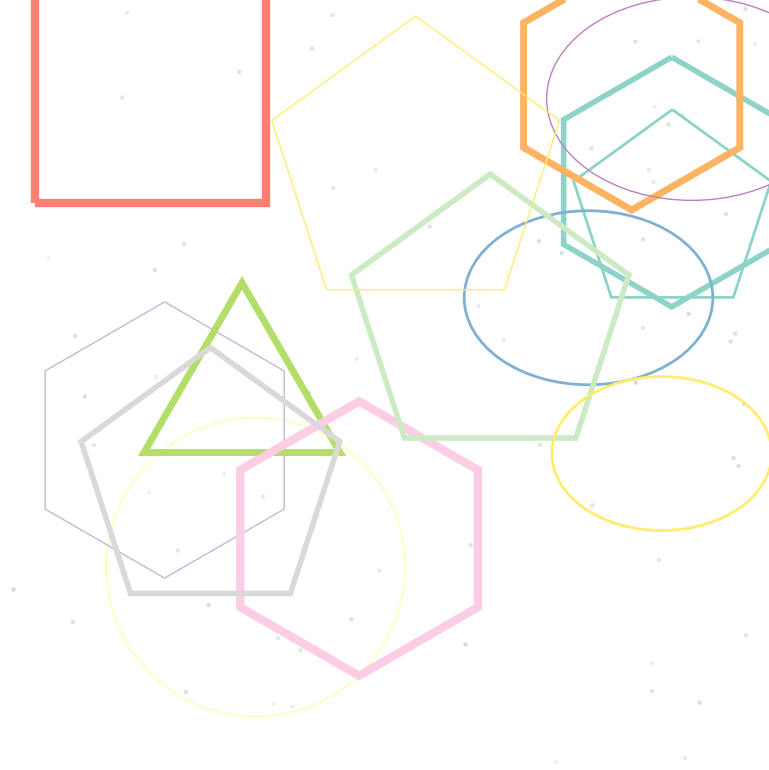[{"shape": "pentagon", "thickness": 1, "radius": 0.67, "center": [0.873, 0.723]}, {"shape": "hexagon", "thickness": 2, "radius": 0.81, "center": [0.872, 0.764]}, {"shape": "circle", "thickness": 0.5, "radius": 0.97, "center": [0.332, 0.263]}, {"shape": "hexagon", "thickness": 0.5, "radius": 0.9, "center": [0.214, 0.429]}, {"shape": "square", "thickness": 3, "radius": 0.75, "center": [0.196, 0.887]}, {"shape": "oval", "thickness": 1, "radius": 0.81, "center": [0.764, 0.613]}, {"shape": "hexagon", "thickness": 2.5, "radius": 0.81, "center": [0.82, 0.889]}, {"shape": "triangle", "thickness": 2.5, "radius": 0.73, "center": [0.314, 0.486]}, {"shape": "hexagon", "thickness": 3, "radius": 0.89, "center": [0.466, 0.301]}, {"shape": "pentagon", "thickness": 2, "radius": 0.88, "center": [0.273, 0.372]}, {"shape": "oval", "thickness": 0.5, "radius": 0.94, "center": [0.898, 0.872]}, {"shape": "pentagon", "thickness": 2, "radius": 0.95, "center": [0.637, 0.584]}, {"shape": "pentagon", "thickness": 0.5, "radius": 0.98, "center": [0.54, 0.783]}, {"shape": "oval", "thickness": 1, "radius": 0.71, "center": [0.859, 0.411]}]